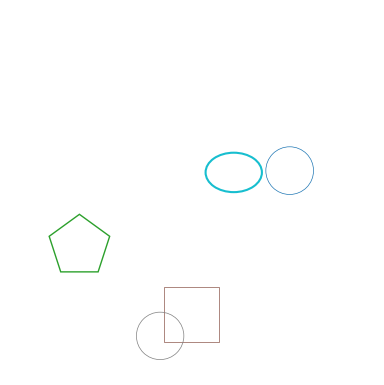[{"shape": "circle", "thickness": 0.5, "radius": 0.31, "center": [0.752, 0.557]}, {"shape": "pentagon", "thickness": 1, "radius": 0.41, "center": [0.206, 0.361]}, {"shape": "square", "thickness": 0.5, "radius": 0.36, "center": [0.496, 0.184]}, {"shape": "circle", "thickness": 0.5, "radius": 0.31, "center": [0.416, 0.128]}, {"shape": "oval", "thickness": 1.5, "radius": 0.37, "center": [0.607, 0.552]}]